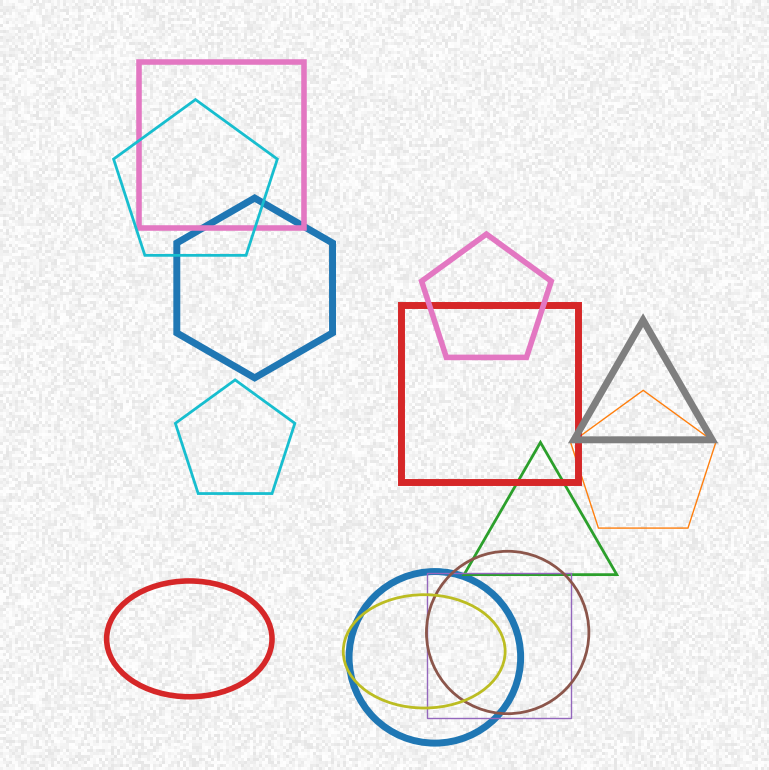[{"shape": "hexagon", "thickness": 2.5, "radius": 0.58, "center": [0.331, 0.626]}, {"shape": "circle", "thickness": 2.5, "radius": 0.56, "center": [0.565, 0.146]}, {"shape": "pentagon", "thickness": 0.5, "radius": 0.49, "center": [0.835, 0.394]}, {"shape": "triangle", "thickness": 1, "radius": 0.57, "center": [0.702, 0.311]}, {"shape": "oval", "thickness": 2, "radius": 0.54, "center": [0.246, 0.17]}, {"shape": "square", "thickness": 2.5, "radius": 0.57, "center": [0.635, 0.489]}, {"shape": "square", "thickness": 0.5, "radius": 0.47, "center": [0.648, 0.162]}, {"shape": "circle", "thickness": 1, "radius": 0.53, "center": [0.659, 0.179]}, {"shape": "pentagon", "thickness": 2, "radius": 0.44, "center": [0.632, 0.607]}, {"shape": "square", "thickness": 2, "radius": 0.54, "center": [0.288, 0.811]}, {"shape": "triangle", "thickness": 2.5, "radius": 0.52, "center": [0.835, 0.481]}, {"shape": "oval", "thickness": 1, "radius": 0.53, "center": [0.551, 0.154]}, {"shape": "pentagon", "thickness": 1, "radius": 0.56, "center": [0.254, 0.759]}, {"shape": "pentagon", "thickness": 1, "radius": 0.41, "center": [0.305, 0.425]}]